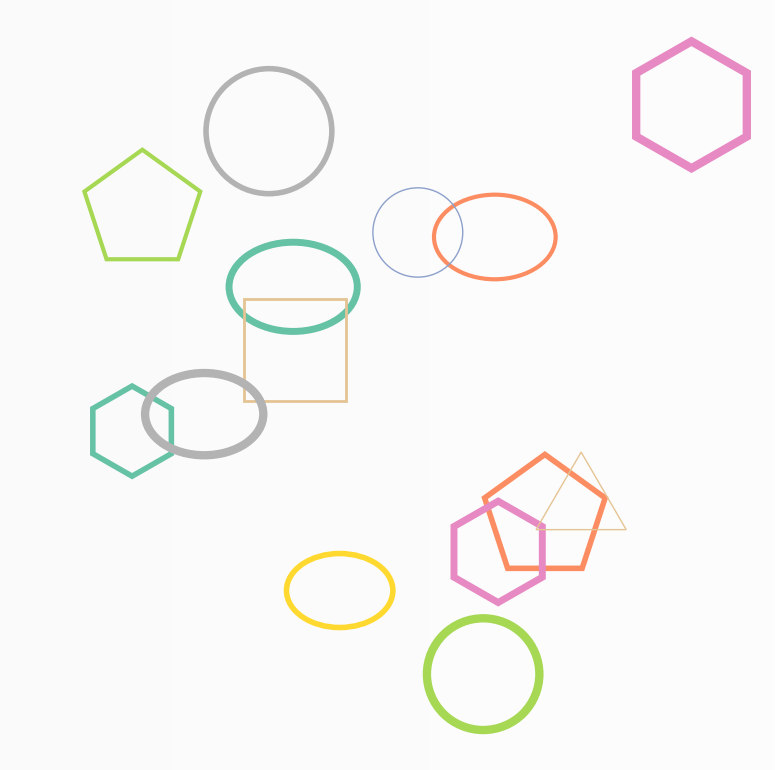[{"shape": "hexagon", "thickness": 2, "radius": 0.29, "center": [0.17, 0.44]}, {"shape": "oval", "thickness": 2.5, "radius": 0.41, "center": [0.378, 0.627]}, {"shape": "pentagon", "thickness": 2, "radius": 0.41, "center": [0.703, 0.328]}, {"shape": "oval", "thickness": 1.5, "radius": 0.39, "center": [0.638, 0.692]}, {"shape": "circle", "thickness": 0.5, "radius": 0.29, "center": [0.539, 0.698]}, {"shape": "hexagon", "thickness": 2.5, "radius": 0.33, "center": [0.643, 0.283]}, {"shape": "hexagon", "thickness": 3, "radius": 0.41, "center": [0.892, 0.864]}, {"shape": "circle", "thickness": 3, "radius": 0.36, "center": [0.623, 0.124]}, {"shape": "pentagon", "thickness": 1.5, "radius": 0.39, "center": [0.184, 0.727]}, {"shape": "oval", "thickness": 2, "radius": 0.34, "center": [0.438, 0.233]}, {"shape": "square", "thickness": 1, "radius": 0.33, "center": [0.381, 0.545]}, {"shape": "triangle", "thickness": 0.5, "radius": 0.34, "center": [0.75, 0.346]}, {"shape": "circle", "thickness": 2, "radius": 0.41, "center": [0.347, 0.83]}, {"shape": "oval", "thickness": 3, "radius": 0.38, "center": [0.263, 0.462]}]